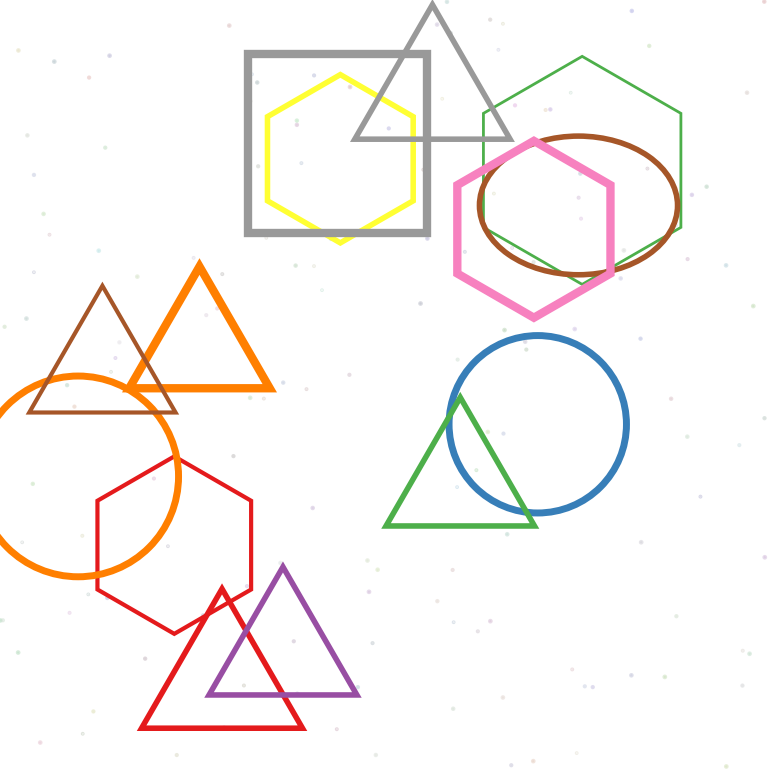[{"shape": "hexagon", "thickness": 1.5, "radius": 0.58, "center": [0.226, 0.292]}, {"shape": "triangle", "thickness": 2, "radius": 0.6, "center": [0.288, 0.115]}, {"shape": "circle", "thickness": 2.5, "radius": 0.58, "center": [0.698, 0.449]}, {"shape": "hexagon", "thickness": 1, "radius": 0.74, "center": [0.756, 0.779]}, {"shape": "triangle", "thickness": 2, "radius": 0.56, "center": [0.598, 0.373]}, {"shape": "triangle", "thickness": 2, "radius": 0.55, "center": [0.367, 0.153]}, {"shape": "triangle", "thickness": 3, "radius": 0.53, "center": [0.259, 0.548]}, {"shape": "circle", "thickness": 2.5, "radius": 0.65, "center": [0.102, 0.381]}, {"shape": "hexagon", "thickness": 2, "radius": 0.55, "center": [0.442, 0.794]}, {"shape": "oval", "thickness": 2, "radius": 0.64, "center": [0.751, 0.733]}, {"shape": "triangle", "thickness": 1.5, "radius": 0.55, "center": [0.133, 0.519]}, {"shape": "hexagon", "thickness": 3, "radius": 0.57, "center": [0.693, 0.702]}, {"shape": "triangle", "thickness": 2, "radius": 0.58, "center": [0.562, 0.877]}, {"shape": "square", "thickness": 3, "radius": 0.58, "center": [0.438, 0.814]}]